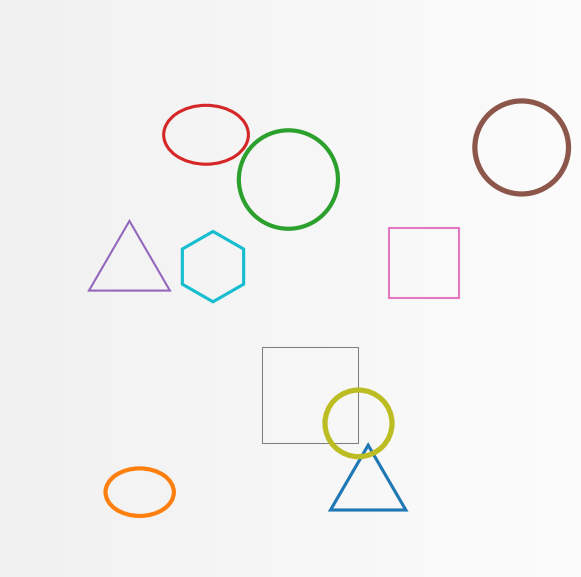[{"shape": "triangle", "thickness": 1.5, "radius": 0.37, "center": [0.633, 0.153]}, {"shape": "oval", "thickness": 2, "radius": 0.29, "center": [0.24, 0.147]}, {"shape": "circle", "thickness": 2, "radius": 0.43, "center": [0.496, 0.688]}, {"shape": "oval", "thickness": 1.5, "radius": 0.36, "center": [0.354, 0.766]}, {"shape": "triangle", "thickness": 1, "radius": 0.4, "center": [0.223, 0.536]}, {"shape": "circle", "thickness": 2.5, "radius": 0.4, "center": [0.898, 0.744]}, {"shape": "square", "thickness": 1, "radius": 0.3, "center": [0.73, 0.544]}, {"shape": "square", "thickness": 0.5, "radius": 0.41, "center": [0.534, 0.315]}, {"shape": "circle", "thickness": 2.5, "radius": 0.29, "center": [0.617, 0.266]}, {"shape": "hexagon", "thickness": 1.5, "radius": 0.3, "center": [0.366, 0.537]}]